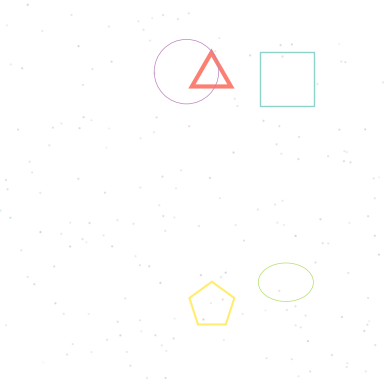[{"shape": "square", "thickness": 1, "radius": 0.35, "center": [0.745, 0.796]}, {"shape": "triangle", "thickness": 3, "radius": 0.29, "center": [0.549, 0.805]}, {"shape": "oval", "thickness": 0.5, "radius": 0.36, "center": [0.742, 0.267]}, {"shape": "circle", "thickness": 0.5, "radius": 0.42, "center": [0.484, 0.814]}, {"shape": "pentagon", "thickness": 1.5, "radius": 0.31, "center": [0.55, 0.207]}]